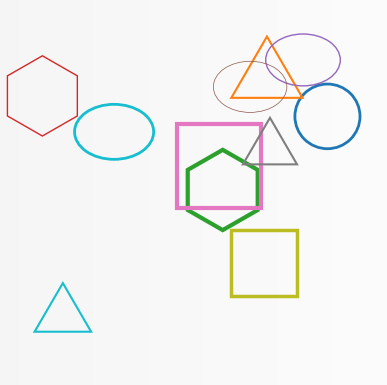[{"shape": "circle", "thickness": 2, "radius": 0.42, "center": [0.845, 0.698]}, {"shape": "triangle", "thickness": 1.5, "radius": 0.53, "center": [0.689, 0.799]}, {"shape": "hexagon", "thickness": 3, "radius": 0.52, "center": [0.575, 0.507]}, {"shape": "hexagon", "thickness": 1, "radius": 0.52, "center": [0.109, 0.751]}, {"shape": "oval", "thickness": 1, "radius": 0.48, "center": [0.782, 0.844]}, {"shape": "oval", "thickness": 0.5, "radius": 0.47, "center": [0.645, 0.774]}, {"shape": "square", "thickness": 3, "radius": 0.54, "center": [0.565, 0.569]}, {"shape": "triangle", "thickness": 1.5, "radius": 0.4, "center": [0.697, 0.613]}, {"shape": "square", "thickness": 2.5, "radius": 0.42, "center": [0.681, 0.317]}, {"shape": "oval", "thickness": 2, "radius": 0.51, "center": [0.294, 0.658]}, {"shape": "triangle", "thickness": 1.5, "radius": 0.42, "center": [0.162, 0.181]}]